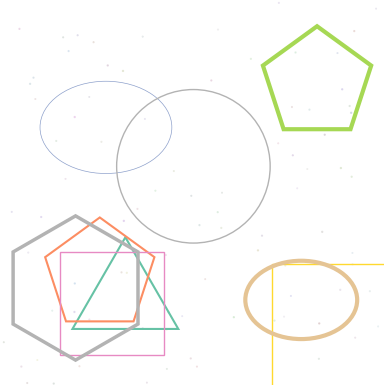[{"shape": "triangle", "thickness": 1.5, "radius": 0.79, "center": [0.326, 0.225]}, {"shape": "pentagon", "thickness": 1.5, "radius": 0.75, "center": [0.259, 0.286]}, {"shape": "oval", "thickness": 0.5, "radius": 0.86, "center": [0.275, 0.669]}, {"shape": "square", "thickness": 1, "radius": 0.67, "center": [0.291, 0.211]}, {"shape": "pentagon", "thickness": 3, "radius": 0.74, "center": [0.824, 0.784]}, {"shape": "square", "thickness": 1, "radius": 0.88, "center": [0.883, 0.136]}, {"shape": "oval", "thickness": 3, "radius": 0.73, "center": [0.782, 0.221]}, {"shape": "hexagon", "thickness": 2.5, "radius": 0.94, "center": [0.196, 0.252]}, {"shape": "circle", "thickness": 1, "radius": 1.0, "center": [0.502, 0.568]}]